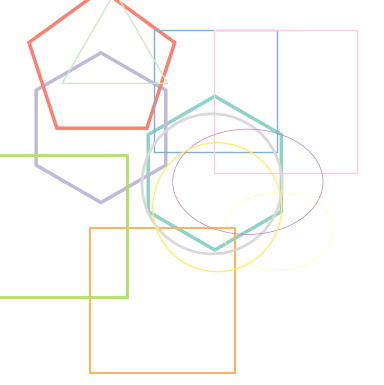[{"shape": "hexagon", "thickness": 2.5, "radius": 1.0, "center": [0.558, 0.55]}, {"shape": "oval", "thickness": 0.5, "radius": 0.72, "center": [0.722, 0.4]}, {"shape": "hexagon", "thickness": 2.5, "radius": 0.97, "center": [0.262, 0.668]}, {"shape": "pentagon", "thickness": 2.5, "radius": 0.99, "center": [0.265, 0.828]}, {"shape": "square", "thickness": 1, "radius": 0.8, "center": [0.561, 0.763]}, {"shape": "square", "thickness": 1.5, "radius": 0.94, "center": [0.422, 0.22]}, {"shape": "square", "thickness": 2, "radius": 0.92, "center": [0.146, 0.413]}, {"shape": "square", "thickness": 1, "radius": 0.93, "center": [0.741, 0.735]}, {"shape": "circle", "thickness": 2, "radius": 0.91, "center": [0.551, 0.522]}, {"shape": "oval", "thickness": 0.5, "radius": 0.98, "center": [0.644, 0.528]}, {"shape": "triangle", "thickness": 1, "radius": 0.79, "center": [0.298, 0.862]}, {"shape": "circle", "thickness": 1, "radius": 0.84, "center": [0.564, 0.462]}]